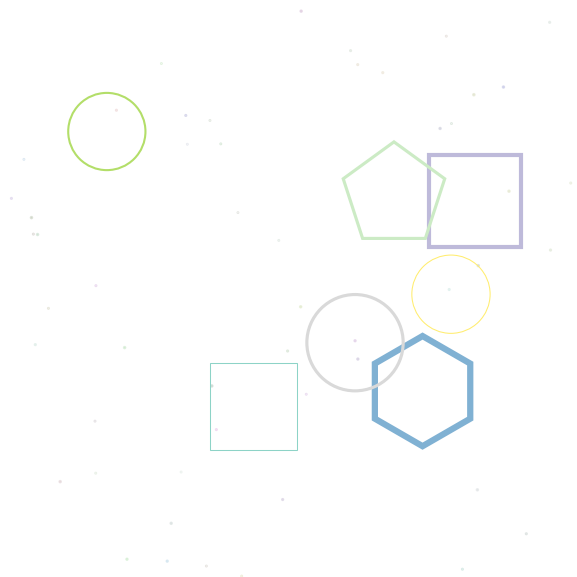[{"shape": "square", "thickness": 0.5, "radius": 0.38, "center": [0.439, 0.295]}, {"shape": "square", "thickness": 2, "radius": 0.4, "center": [0.822, 0.651]}, {"shape": "hexagon", "thickness": 3, "radius": 0.48, "center": [0.732, 0.322]}, {"shape": "circle", "thickness": 1, "radius": 0.33, "center": [0.185, 0.771]}, {"shape": "circle", "thickness": 1.5, "radius": 0.42, "center": [0.615, 0.406]}, {"shape": "pentagon", "thickness": 1.5, "radius": 0.46, "center": [0.682, 0.661]}, {"shape": "circle", "thickness": 0.5, "radius": 0.34, "center": [0.781, 0.49]}]